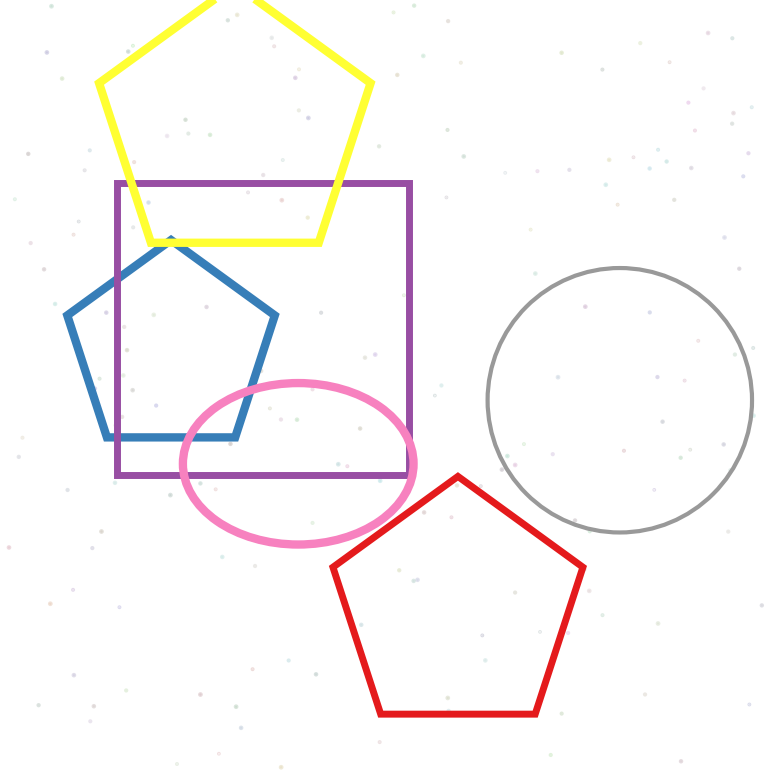[{"shape": "pentagon", "thickness": 2.5, "radius": 0.85, "center": [0.595, 0.211]}, {"shape": "pentagon", "thickness": 3, "radius": 0.71, "center": [0.222, 0.547]}, {"shape": "square", "thickness": 2.5, "radius": 0.95, "center": [0.342, 0.573]}, {"shape": "pentagon", "thickness": 3, "radius": 0.93, "center": [0.305, 0.835]}, {"shape": "oval", "thickness": 3, "radius": 0.75, "center": [0.387, 0.398]}, {"shape": "circle", "thickness": 1.5, "radius": 0.86, "center": [0.805, 0.48]}]